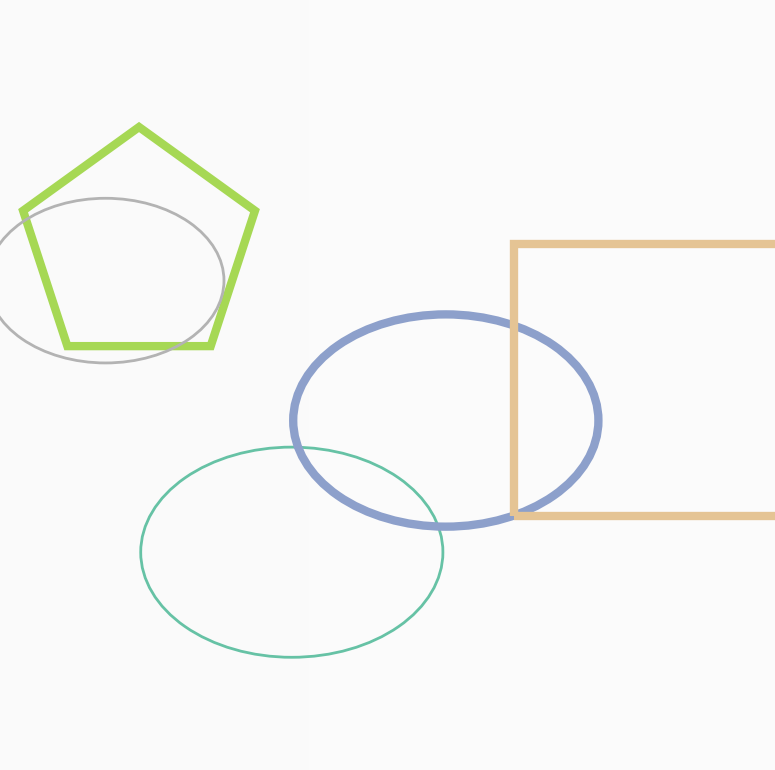[{"shape": "oval", "thickness": 1, "radius": 0.97, "center": [0.377, 0.283]}, {"shape": "oval", "thickness": 3, "radius": 0.98, "center": [0.575, 0.454]}, {"shape": "pentagon", "thickness": 3, "radius": 0.79, "center": [0.179, 0.678]}, {"shape": "square", "thickness": 3, "radius": 0.88, "center": [0.84, 0.506]}, {"shape": "oval", "thickness": 1, "radius": 0.76, "center": [0.136, 0.636]}]